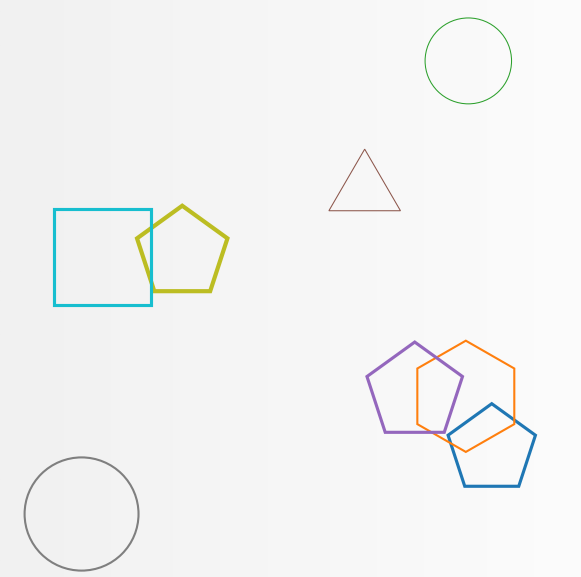[{"shape": "pentagon", "thickness": 1.5, "radius": 0.4, "center": [0.846, 0.221]}, {"shape": "hexagon", "thickness": 1, "radius": 0.48, "center": [0.801, 0.313]}, {"shape": "circle", "thickness": 0.5, "radius": 0.37, "center": [0.806, 0.894]}, {"shape": "pentagon", "thickness": 1.5, "radius": 0.43, "center": [0.714, 0.32]}, {"shape": "triangle", "thickness": 0.5, "radius": 0.36, "center": [0.627, 0.67]}, {"shape": "circle", "thickness": 1, "radius": 0.49, "center": [0.14, 0.109]}, {"shape": "pentagon", "thickness": 2, "radius": 0.41, "center": [0.314, 0.561]}, {"shape": "square", "thickness": 1.5, "radius": 0.41, "center": [0.176, 0.554]}]